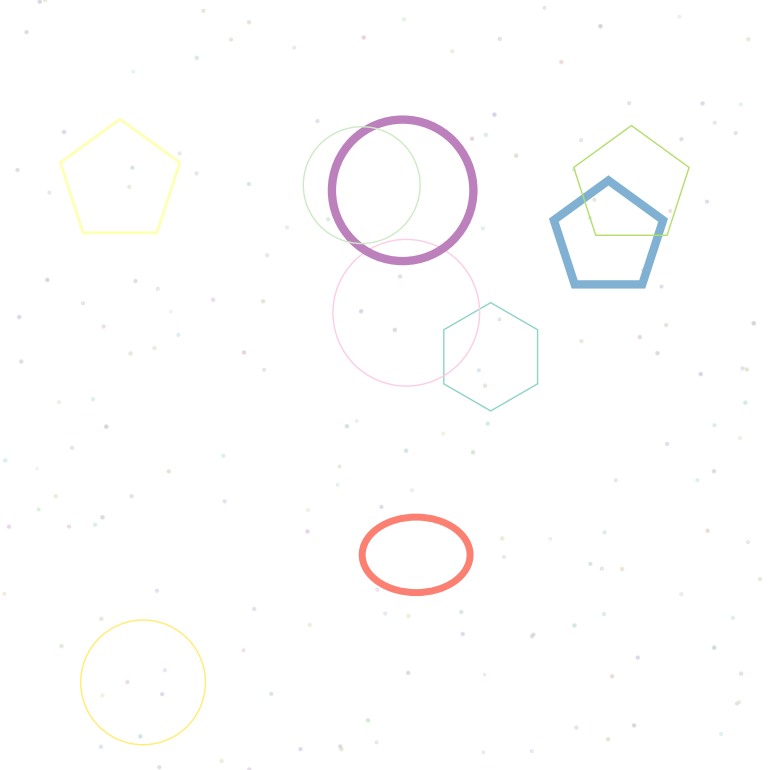[{"shape": "hexagon", "thickness": 0.5, "radius": 0.35, "center": [0.637, 0.537]}, {"shape": "pentagon", "thickness": 1, "radius": 0.41, "center": [0.156, 0.764]}, {"shape": "oval", "thickness": 2.5, "radius": 0.35, "center": [0.54, 0.279]}, {"shape": "pentagon", "thickness": 3, "radius": 0.37, "center": [0.79, 0.691]}, {"shape": "pentagon", "thickness": 0.5, "radius": 0.39, "center": [0.82, 0.758]}, {"shape": "circle", "thickness": 0.5, "radius": 0.48, "center": [0.528, 0.594]}, {"shape": "circle", "thickness": 3, "radius": 0.46, "center": [0.523, 0.753]}, {"shape": "circle", "thickness": 0.5, "radius": 0.38, "center": [0.47, 0.76]}, {"shape": "circle", "thickness": 0.5, "radius": 0.4, "center": [0.186, 0.114]}]